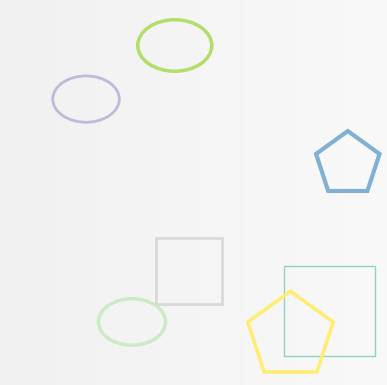[{"shape": "square", "thickness": 1, "radius": 0.58, "center": [0.85, 0.192]}, {"shape": "oval", "thickness": 2, "radius": 0.43, "center": [0.222, 0.743]}, {"shape": "pentagon", "thickness": 3, "radius": 0.43, "center": [0.898, 0.574]}, {"shape": "oval", "thickness": 2.5, "radius": 0.48, "center": [0.451, 0.882]}, {"shape": "square", "thickness": 2, "radius": 0.43, "center": [0.488, 0.296]}, {"shape": "oval", "thickness": 2.5, "radius": 0.43, "center": [0.341, 0.164]}, {"shape": "pentagon", "thickness": 2.5, "radius": 0.58, "center": [0.75, 0.128]}]